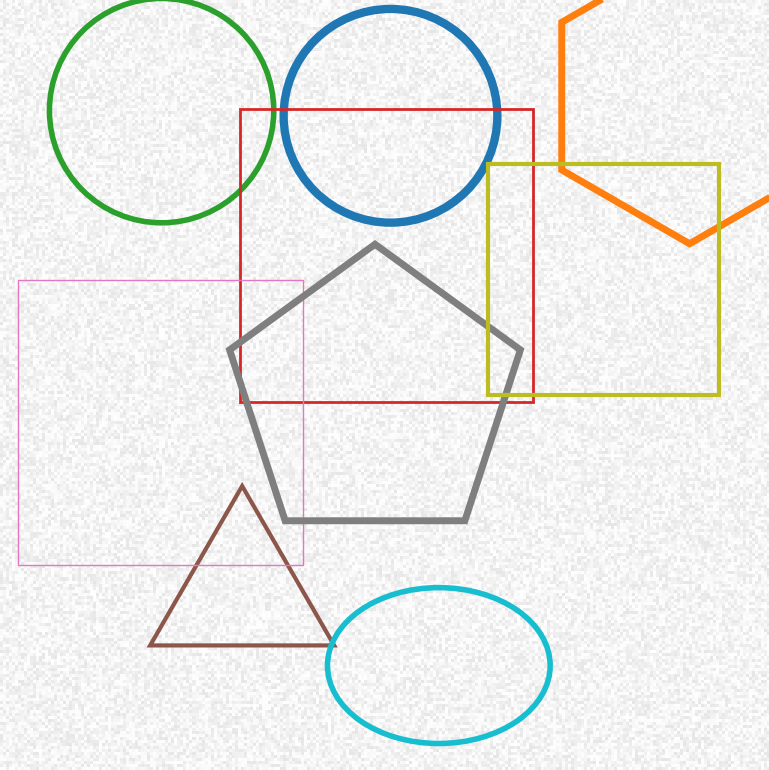[{"shape": "circle", "thickness": 3, "radius": 0.69, "center": [0.507, 0.85]}, {"shape": "hexagon", "thickness": 2.5, "radius": 0.96, "center": [0.896, 0.875]}, {"shape": "circle", "thickness": 2, "radius": 0.73, "center": [0.21, 0.856]}, {"shape": "square", "thickness": 1, "radius": 0.95, "center": [0.502, 0.668]}, {"shape": "triangle", "thickness": 1.5, "radius": 0.69, "center": [0.315, 0.231]}, {"shape": "square", "thickness": 0.5, "radius": 0.93, "center": [0.208, 0.451]}, {"shape": "pentagon", "thickness": 2.5, "radius": 0.99, "center": [0.487, 0.484]}, {"shape": "square", "thickness": 1.5, "radius": 0.75, "center": [0.784, 0.637]}, {"shape": "oval", "thickness": 2, "radius": 0.72, "center": [0.57, 0.136]}]